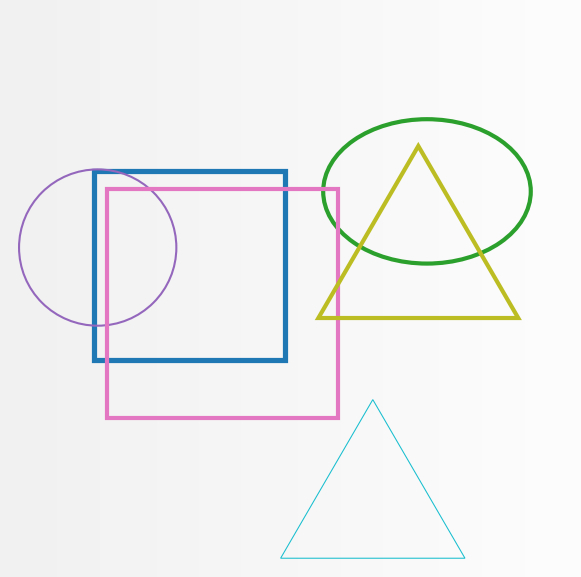[{"shape": "square", "thickness": 2.5, "radius": 0.82, "center": [0.325, 0.539]}, {"shape": "oval", "thickness": 2, "radius": 0.89, "center": [0.735, 0.668]}, {"shape": "circle", "thickness": 1, "radius": 0.68, "center": [0.168, 0.57]}, {"shape": "square", "thickness": 2, "radius": 0.99, "center": [0.384, 0.474]}, {"shape": "triangle", "thickness": 2, "radius": 0.99, "center": [0.72, 0.548]}, {"shape": "triangle", "thickness": 0.5, "radius": 0.92, "center": [0.641, 0.124]}]